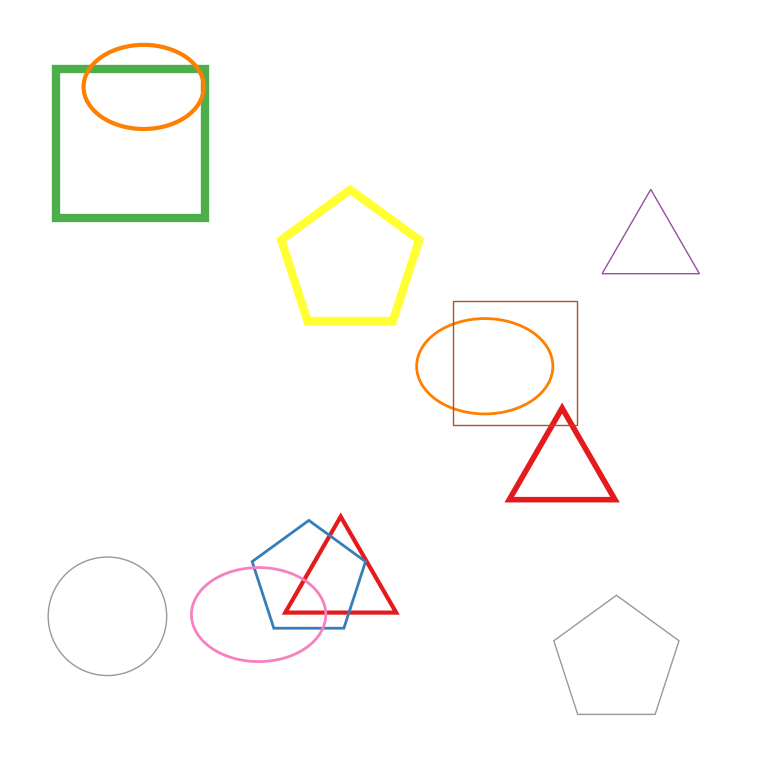[{"shape": "triangle", "thickness": 1.5, "radius": 0.42, "center": [0.442, 0.246]}, {"shape": "triangle", "thickness": 2, "radius": 0.4, "center": [0.73, 0.391]}, {"shape": "pentagon", "thickness": 1, "radius": 0.39, "center": [0.401, 0.247]}, {"shape": "square", "thickness": 3, "radius": 0.48, "center": [0.169, 0.814]}, {"shape": "triangle", "thickness": 0.5, "radius": 0.37, "center": [0.845, 0.681]}, {"shape": "oval", "thickness": 1, "radius": 0.44, "center": [0.63, 0.524]}, {"shape": "oval", "thickness": 1.5, "radius": 0.39, "center": [0.187, 0.887]}, {"shape": "pentagon", "thickness": 3, "radius": 0.47, "center": [0.455, 0.659]}, {"shape": "square", "thickness": 0.5, "radius": 0.4, "center": [0.669, 0.529]}, {"shape": "oval", "thickness": 1, "radius": 0.44, "center": [0.336, 0.202]}, {"shape": "pentagon", "thickness": 0.5, "radius": 0.43, "center": [0.801, 0.141]}, {"shape": "circle", "thickness": 0.5, "radius": 0.38, "center": [0.14, 0.2]}]